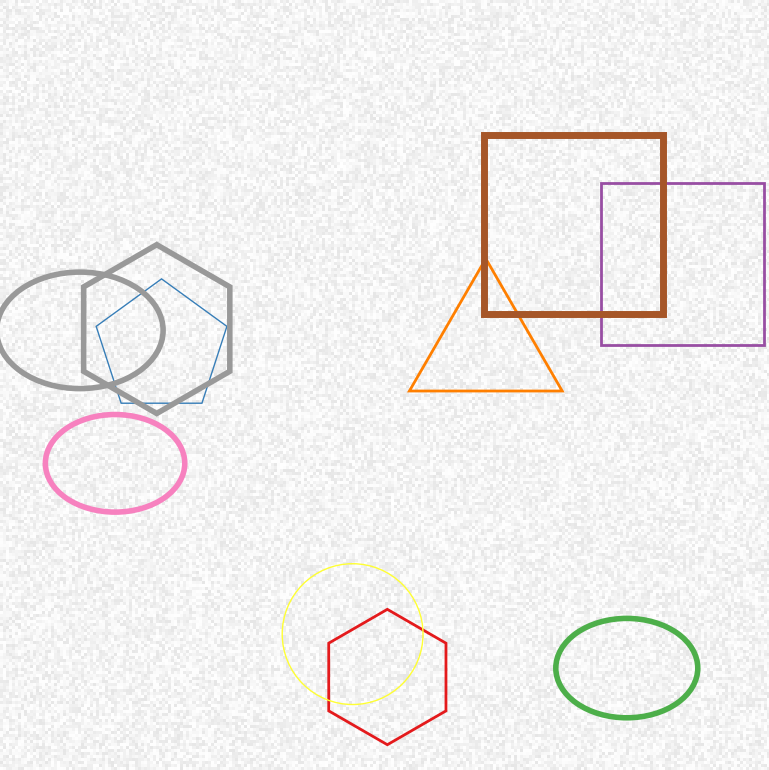[{"shape": "hexagon", "thickness": 1, "radius": 0.44, "center": [0.503, 0.121]}, {"shape": "pentagon", "thickness": 0.5, "radius": 0.45, "center": [0.21, 0.549]}, {"shape": "oval", "thickness": 2, "radius": 0.46, "center": [0.814, 0.132]}, {"shape": "square", "thickness": 1, "radius": 0.53, "center": [0.886, 0.657]}, {"shape": "triangle", "thickness": 1, "radius": 0.57, "center": [0.631, 0.549]}, {"shape": "circle", "thickness": 0.5, "radius": 0.46, "center": [0.458, 0.176]}, {"shape": "square", "thickness": 2.5, "radius": 0.58, "center": [0.744, 0.708]}, {"shape": "oval", "thickness": 2, "radius": 0.45, "center": [0.149, 0.398]}, {"shape": "hexagon", "thickness": 2, "radius": 0.55, "center": [0.204, 0.573]}, {"shape": "oval", "thickness": 2, "radius": 0.54, "center": [0.104, 0.571]}]